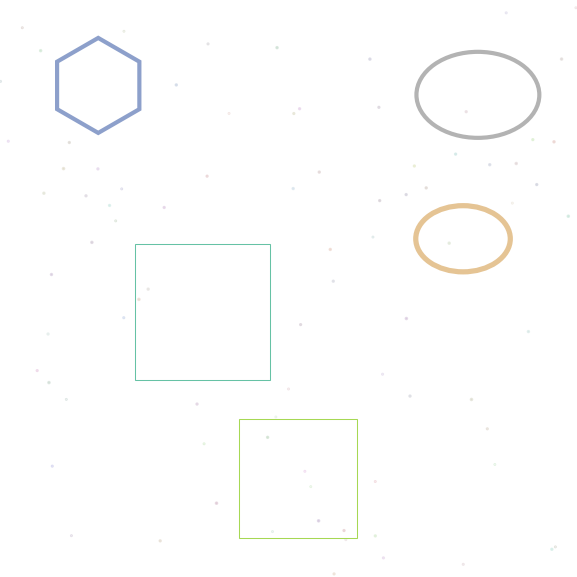[{"shape": "square", "thickness": 0.5, "radius": 0.59, "center": [0.351, 0.459]}, {"shape": "hexagon", "thickness": 2, "radius": 0.41, "center": [0.17, 0.851]}, {"shape": "square", "thickness": 0.5, "radius": 0.51, "center": [0.516, 0.17]}, {"shape": "oval", "thickness": 2.5, "radius": 0.41, "center": [0.802, 0.586]}, {"shape": "oval", "thickness": 2, "radius": 0.53, "center": [0.828, 0.835]}]